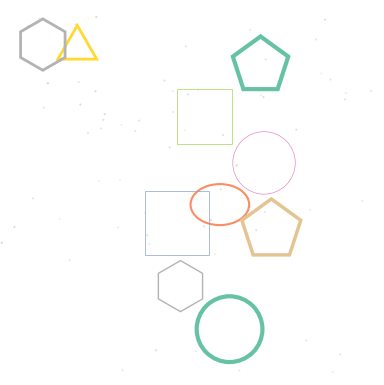[{"shape": "pentagon", "thickness": 3, "radius": 0.38, "center": [0.677, 0.83]}, {"shape": "circle", "thickness": 3, "radius": 0.43, "center": [0.596, 0.145]}, {"shape": "oval", "thickness": 1.5, "radius": 0.38, "center": [0.571, 0.469]}, {"shape": "square", "thickness": 0.5, "radius": 0.41, "center": [0.46, 0.421]}, {"shape": "circle", "thickness": 0.5, "radius": 0.41, "center": [0.686, 0.577]}, {"shape": "square", "thickness": 0.5, "radius": 0.35, "center": [0.531, 0.697]}, {"shape": "triangle", "thickness": 2, "radius": 0.29, "center": [0.201, 0.876]}, {"shape": "pentagon", "thickness": 2.5, "radius": 0.4, "center": [0.705, 0.403]}, {"shape": "hexagon", "thickness": 2, "radius": 0.33, "center": [0.111, 0.884]}, {"shape": "hexagon", "thickness": 1, "radius": 0.33, "center": [0.469, 0.257]}]